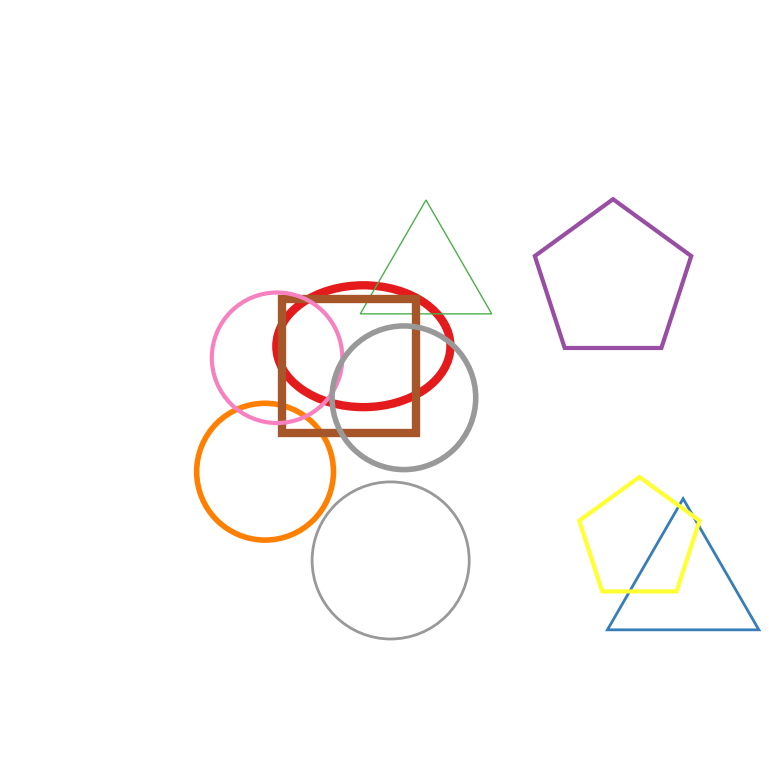[{"shape": "oval", "thickness": 3, "radius": 0.57, "center": [0.472, 0.55]}, {"shape": "triangle", "thickness": 1, "radius": 0.57, "center": [0.887, 0.239]}, {"shape": "triangle", "thickness": 0.5, "radius": 0.49, "center": [0.553, 0.642]}, {"shape": "pentagon", "thickness": 1.5, "radius": 0.53, "center": [0.796, 0.634]}, {"shape": "circle", "thickness": 2, "radius": 0.44, "center": [0.344, 0.387]}, {"shape": "pentagon", "thickness": 1.5, "radius": 0.41, "center": [0.83, 0.298]}, {"shape": "square", "thickness": 3, "radius": 0.44, "center": [0.453, 0.525]}, {"shape": "circle", "thickness": 1.5, "radius": 0.42, "center": [0.36, 0.535]}, {"shape": "circle", "thickness": 1, "radius": 0.51, "center": [0.507, 0.272]}, {"shape": "circle", "thickness": 2, "radius": 0.47, "center": [0.525, 0.483]}]